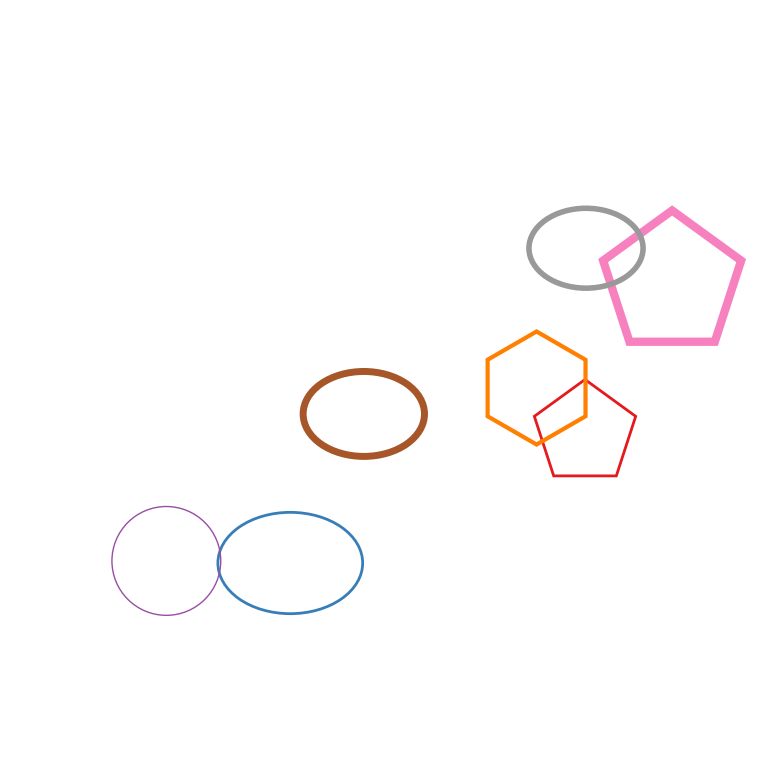[{"shape": "pentagon", "thickness": 1, "radius": 0.35, "center": [0.76, 0.438]}, {"shape": "oval", "thickness": 1, "radius": 0.47, "center": [0.377, 0.269]}, {"shape": "circle", "thickness": 0.5, "radius": 0.35, "center": [0.216, 0.272]}, {"shape": "hexagon", "thickness": 1.5, "radius": 0.37, "center": [0.697, 0.496]}, {"shape": "oval", "thickness": 2.5, "radius": 0.39, "center": [0.472, 0.462]}, {"shape": "pentagon", "thickness": 3, "radius": 0.47, "center": [0.873, 0.632]}, {"shape": "oval", "thickness": 2, "radius": 0.37, "center": [0.761, 0.678]}]